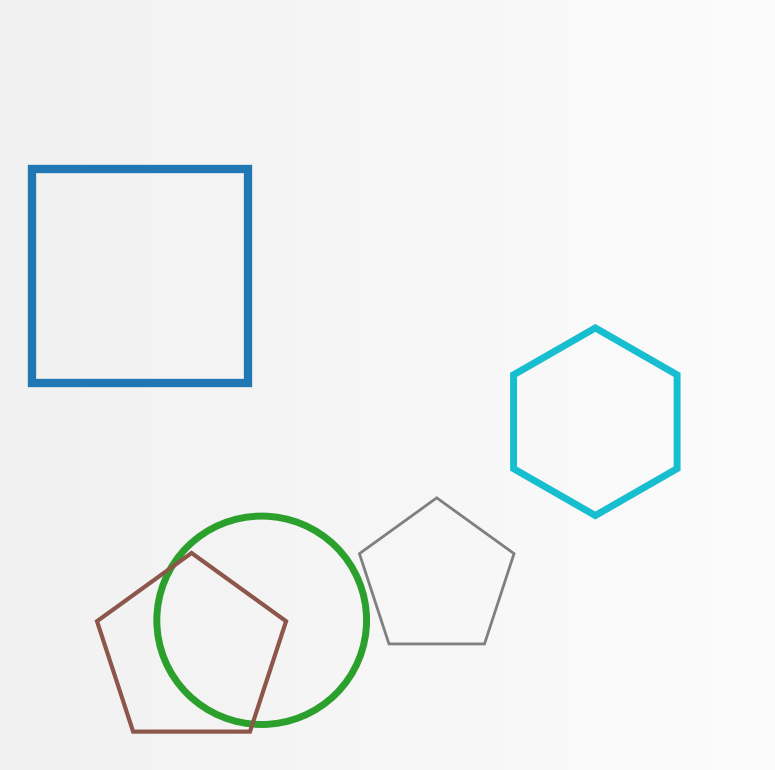[{"shape": "square", "thickness": 3, "radius": 0.7, "center": [0.181, 0.642]}, {"shape": "circle", "thickness": 2.5, "radius": 0.68, "center": [0.338, 0.194]}, {"shape": "pentagon", "thickness": 1.5, "radius": 0.64, "center": [0.247, 0.154]}, {"shape": "pentagon", "thickness": 1, "radius": 0.52, "center": [0.564, 0.249]}, {"shape": "hexagon", "thickness": 2.5, "radius": 0.61, "center": [0.768, 0.452]}]